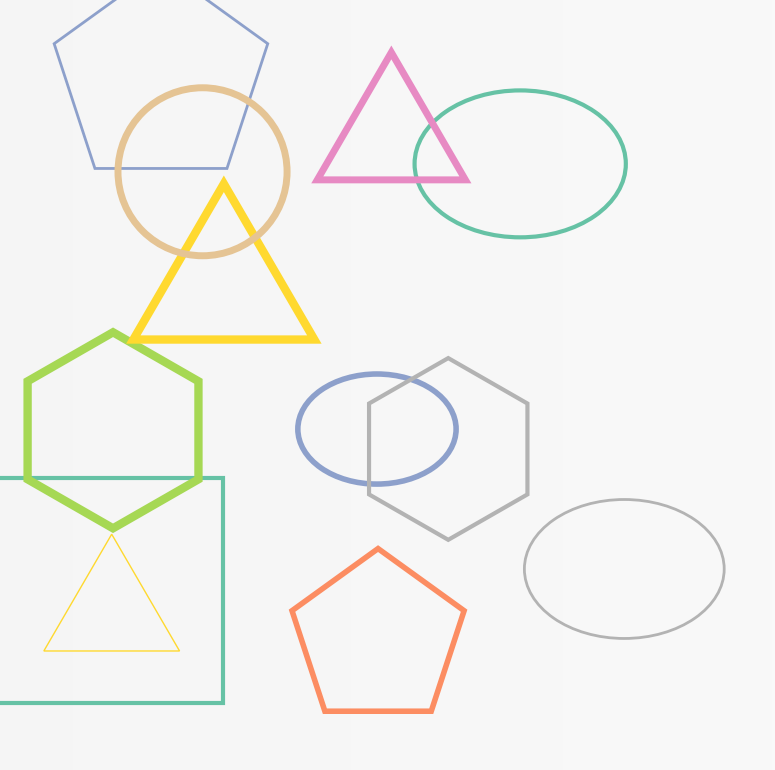[{"shape": "square", "thickness": 1.5, "radius": 0.73, "center": [0.142, 0.233]}, {"shape": "oval", "thickness": 1.5, "radius": 0.68, "center": [0.671, 0.787]}, {"shape": "pentagon", "thickness": 2, "radius": 0.58, "center": [0.488, 0.171]}, {"shape": "oval", "thickness": 2, "radius": 0.51, "center": [0.486, 0.443]}, {"shape": "pentagon", "thickness": 1, "radius": 0.72, "center": [0.208, 0.898]}, {"shape": "triangle", "thickness": 2.5, "radius": 0.55, "center": [0.505, 0.822]}, {"shape": "hexagon", "thickness": 3, "radius": 0.64, "center": [0.146, 0.441]}, {"shape": "triangle", "thickness": 0.5, "radius": 0.51, "center": [0.144, 0.205]}, {"shape": "triangle", "thickness": 3, "radius": 0.67, "center": [0.289, 0.626]}, {"shape": "circle", "thickness": 2.5, "radius": 0.55, "center": [0.261, 0.777]}, {"shape": "oval", "thickness": 1, "radius": 0.64, "center": [0.806, 0.261]}, {"shape": "hexagon", "thickness": 1.5, "radius": 0.59, "center": [0.578, 0.417]}]